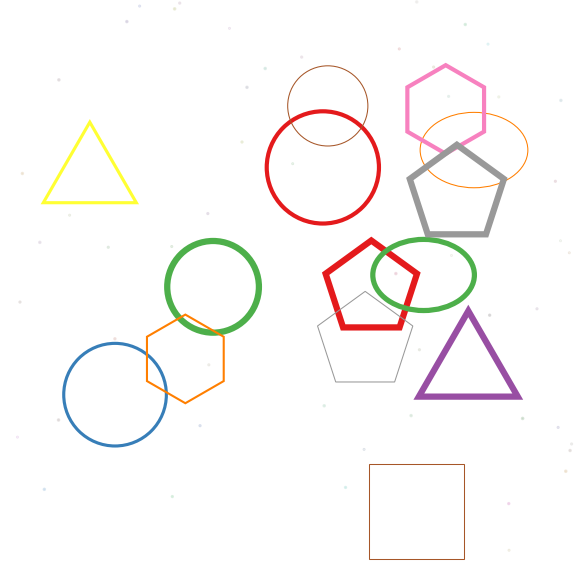[{"shape": "circle", "thickness": 2, "radius": 0.49, "center": [0.559, 0.709]}, {"shape": "pentagon", "thickness": 3, "radius": 0.42, "center": [0.643, 0.499]}, {"shape": "circle", "thickness": 1.5, "radius": 0.44, "center": [0.199, 0.316]}, {"shape": "oval", "thickness": 2.5, "radius": 0.44, "center": [0.734, 0.523]}, {"shape": "circle", "thickness": 3, "radius": 0.4, "center": [0.369, 0.502]}, {"shape": "triangle", "thickness": 3, "radius": 0.49, "center": [0.811, 0.362]}, {"shape": "hexagon", "thickness": 1, "radius": 0.38, "center": [0.321, 0.378]}, {"shape": "oval", "thickness": 0.5, "radius": 0.47, "center": [0.821, 0.739]}, {"shape": "triangle", "thickness": 1.5, "radius": 0.46, "center": [0.156, 0.695]}, {"shape": "square", "thickness": 0.5, "radius": 0.41, "center": [0.721, 0.114]}, {"shape": "circle", "thickness": 0.5, "radius": 0.35, "center": [0.568, 0.816]}, {"shape": "hexagon", "thickness": 2, "radius": 0.38, "center": [0.772, 0.81]}, {"shape": "pentagon", "thickness": 0.5, "radius": 0.43, "center": [0.632, 0.408]}, {"shape": "pentagon", "thickness": 3, "radius": 0.43, "center": [0.791, 0.663]}]